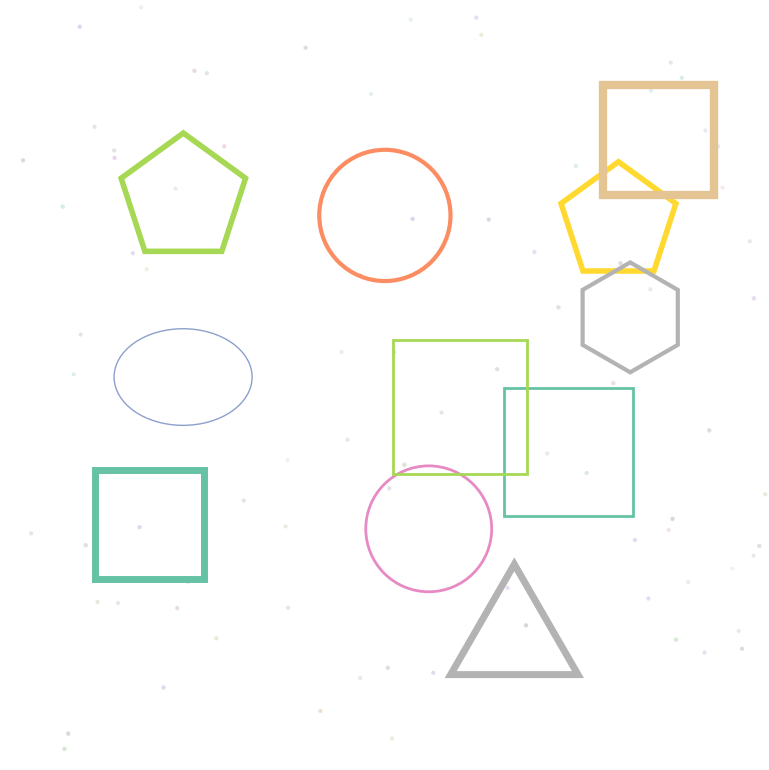[{"shape": "square", "thickness": 1, "radius": 0.42, "center": [0.738, 0.413]}, {"shape": "square", "thickness": 2.5, "radius": 0.36, "center": [0.194, 0.319]}, {"shape": "circle", "thickness": 1.5, "radius": 0.43, "center": [0.5, 0.72]}, {"shape": "oval", "thickness": 0.5, "radius": 0.45, "center": [0.238, 0.51]}, {"shape": "circle", "thickness": 1, "radius": 0.41, "center": [0.557, 0.313]}, {"shape": "pentagon", "thickness": 2, "radius": 0.42, "center": [0.238, 0.742]}, {"shape": "square", "thickness": 1, "radius": 0.43, "center": [0.598, 0.472]}, {"shape": "pentagon", "thickness": 2, "radius": 0.39, "center": [0.803, 0.711]}, {"shape": "square", "thickness": 3, "radius": 0.36, "center": [0.855, 0.818]}, {"shape": "triangle", "thickness": 2.5, "radius": 0.48, "center": [0.668, 0.172]}, {"shape": "hexagon", "thickness": 1.5, "radius": 0.36, "center": [0.818, 0.588]}]